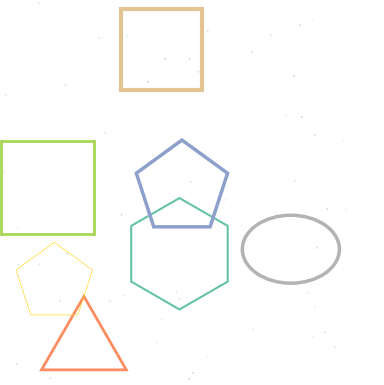[{"shape": "hexagon", "thickness": 1.5, "radius": 0.72, "center": [0.466, 0.341]}, {"shape": "triangle", "thickness": 2, "radius": 0.64, "center": [0.218, 0.103]}, {"shape": "pentagon", "thickness": 2.5, "radius": 0.62, "center": [0.473, 0.512]}, {"shape": "square", "thickness": 2, "radius": 0.6, "center": [0.123, 0.512]}, {"shape": "pentagon", "thickness": 0.5, "radius": 0.52, "center": [0.141, 0.266]}, {"shape": "square", "thickness": 3, "radius": 0.52, "center": [0.419, 0.871]}, {"shape": "oval", "thickness": 2.5, "radius": 0.63, "center": [0.755, 0.353]}]